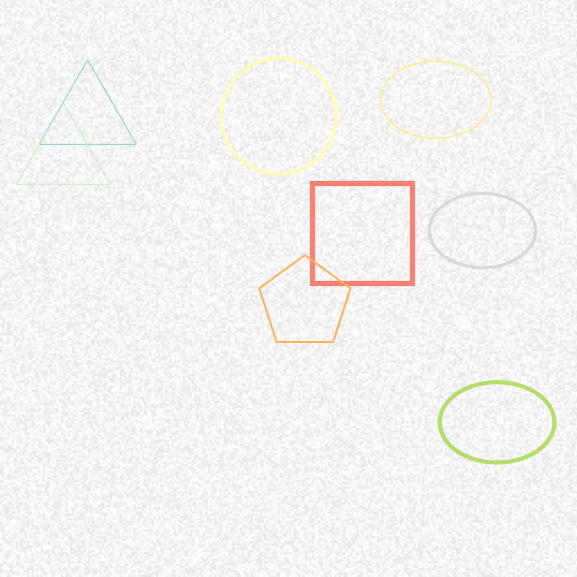[{"shape": "triangle", "thickness": 0.5, "radius": 0.49, "center": [0.152, 0.798]}, {"shape": "circle", "thickness": 1.5, "radius": 0.5, "center": [0.482, 0.798]}, {"shape": "square", "thickness": 2.5, "radius": 0.43, "center": [0.627, 0.596]}, {"shape": "pentagon", "thickness": 1, "radius": 0.42, "center": [0.528, 0.474]}, {"shape": "oval", "thickness": 2, "radius": 0.5, "center": [0.861, 0.268]}, {"shape": "oval", "thickness": 1.5, "radius": 0.46, "center": [0.835, 0.6]}, {"shape": "triangle", "thickness": 0.5, "radius": 0.47, "center": [0.11, 0.727]}, {"shape": "oval", "thickness": 0.5, "radius": 0.48, "center": [0.754, 0.826]}]